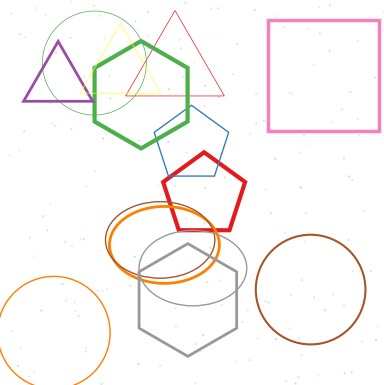[{"shape": "pentagon", "thickness": 3, "radius": 0.56, "center": [0.53, 0.493]}, {"shape": "triangle", "thickness": 0.5, "radius": 0.74, "center": [0.455, 0.825]}, {"shape": "pentagon", "thickness": 1, "radius": 0.51, "center": [0.497, 0.625]}, {"shape": "circle", "thickness": 0.5, "radius": 0.68, "center": [0.245, 0.836]}, {"shape": "hexagon", "thickness": 3, "radius": 0.7, "center": [0.366, 0.754]}, {"shape": "triangle", "thickness": 2, "radius": 0.52, "center": [0.151, 0.789]}, {"shape": "circle", "thickness": 1, "radius": 0.73, "center": [0.14, 0.136]}, {"shape": "oval", "thickness": 2, "radius": 0.71, "center": [0.427, 0.364]}, {"shape": "triangle", "thickness": 0.5, "radius": 0.6, "center": [0.313, 0.818]}, {"shape": "circle", "thickness": 1.5, "radius": 0.71, "center": [0.807, 0.248]}, {"shape": "oval", "thickness": 1, "radius": 0.71, "center": [0.416, 0.377]}, {"shape": "square", "thickness": 2.5, "radius": 0.72, "center": [0.84, 0.805]}, {"shape": "hexagon", "thickness": 2, "radius": 0.73, "center": [0.488, 0.221]}, {"shape": "oval", "thickness": 1, "radius": 0.7, "center": [0.501, 0.304]}]